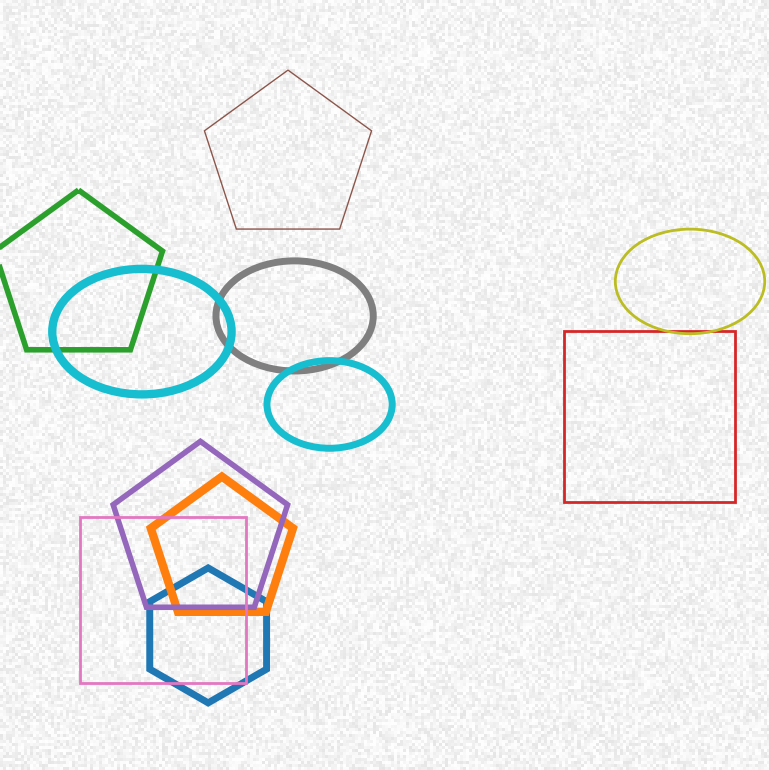[{"shape": "hexagon", "thickness": 2.5, "radius": 0.44, "center": [0.27, 0.175]}, {"shape": "pentagon", "thickness": 3, "radius": 0.49, "center": [0.288, 0.284]}, {"shape": "pentagon", "thickness": 2, "radius": 0.57, "center": [0.102, 0.638]}, {"shape": "square", "thickness": 1, "radius": 0.56, "center": [0.844, 0.459]}, {"shape": "pentagon", "thickness": 2, "radius": 0.6, "center": [0.26, 0.308]}, {"shape": "pentagon", "thickness": 0.5, "radius": 0.57, "center": [0.374, 0.795]}, {"shape": "square", "thickness": 1, "radius": 0.54, "center": [0.211, 0.221]}, {"shape": "oval", "thickness": 2.5, "radius": 0.51, "center": [0.383, 0.59]}, {"shape": "oval", "thickness": 1, "radius": 0.49, "center": [0.896, 0.635]}, {"shape": "oval", "thickness": 3, "radius": 0.58, "center": [0.184, 0.569]}, {"shape": "oval", "thickness": 2.5, "radius": 0.41, "center": [0.428, 0.475]}]